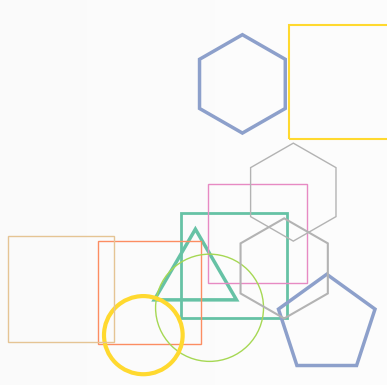[{"shape": "triangle", "thickness": 2.5, "radius": 0.61, "center": [0.504, 0.282]}, {"shape": "square", "thickness": 2, "radius": 0.68, "center": [0.605, 0.31]}, {"shape": "square", "thickness": 1, "radius": 0.67, "center": [0.386, 0.241]}, {"shape": "pentagon", "thickness": 2.5, "radius": 0.66, "center": [0.843, 0.157]}, {"shape": "hexagon", "thickness": 2.5, "radius": 0.64, "center": [0.626, 0.782]}, {"shape": "square", "thickness": 1, "radius": 0.64, "center": [0.665, 0.393]}, {"shape": "circle", "thickness": 1, "radius": 0.7, "center": [0.541, 0.201]}, {"shape": "square", "thickness": 1.5, "radius": 0.74, "center": [0.894, 0.787]}, {"shape": "circle", "thickness": 3, "radius": 0.51, "center": [0.37, 0.129]}, {"shape": "square", "thickness": 1, "radius": 0.69, "center": [0.158, 0.248]}, {"shape": "hexagon", "thickness": 1, "radius": 0.64, "center": [0.757, 0.501]}, {"shape": "hexagon", "thickness": 1.5, "radius": 0.65, "center": [0.733, 0.303]}]